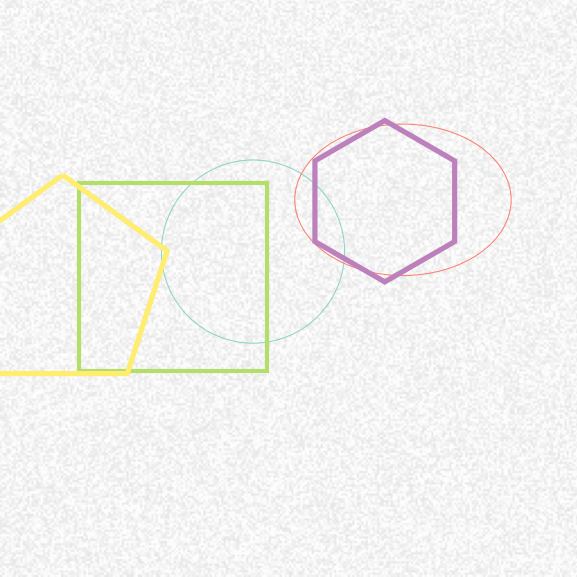[{"shape": "circle", "thickness": 0.5, "radius": 0.79, "center": [0.438, 0.563]}, {"shape": "oval", "thickness": 0.5, "radius": 0.94, "center": [0.698, 0.653]}, {"shape": "square", "thickness": 2, "radius": 0.82, "center": [0.3, 0.52]}, {"shape": "hexagon", "thickness": 2.5, "radius": 0.7, "center": [0.666, 0.651]}, {"shape": "pentagon", "thickness": 2.5, "radius": 0.95, "center": [0.109, 0.506]}]